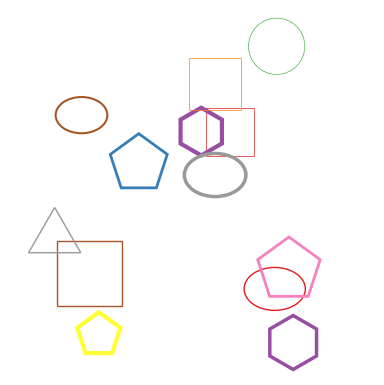[{"shape": "oval", "thickness": 1, "radius": 0.4, "center": [0.714, 0.25]}, {"shape": "square", "thickness": 0.5, "radius": 0.31, "center": [0.598, 0.657]}, {"shape": "pentagon", "thickness": 2, "radius": 0.39, "center": [0.36, 0.575]}, {"shape": "circle", "thickness": 0.5, "radius": 0.37, "center": [0.719, 0.88]}, {"shape": "hexagon", "thickness": 3, "radius": 0.31, "center": [0.523, 0.658]}, {"shape": "hexagon", "thickness": 2.5, "radius": 0.35, "center": [0.761, 0.11]}, {"shape": "square", "thickness": 0.5, "radius": 0.34, "center": [0.559, 0.782]}, {"shape": "pentagon", "thickness": 3, "radius": 0.29, "center": [0.257, 0.13]}, {"shape": "oval", "thickness": 1.5, "radius": 0.34, "center": [0.212, 0.701]}, {"shape": "square", "thickness": 1, "radius": 0.42, "center": [0.232, 0.29]}, {"shape": "pentagon", "thickness": 2, "radius": 0.43, "center": [0.751, 0.299]}, {"shape": "triangle", "thickness": 1, "radius": 0.39, "center": [0.142, 0.383]}, {"shape": "oval", "thickness": 2.5, "radius": 0.4, "center": [0.559, 0.545]}]